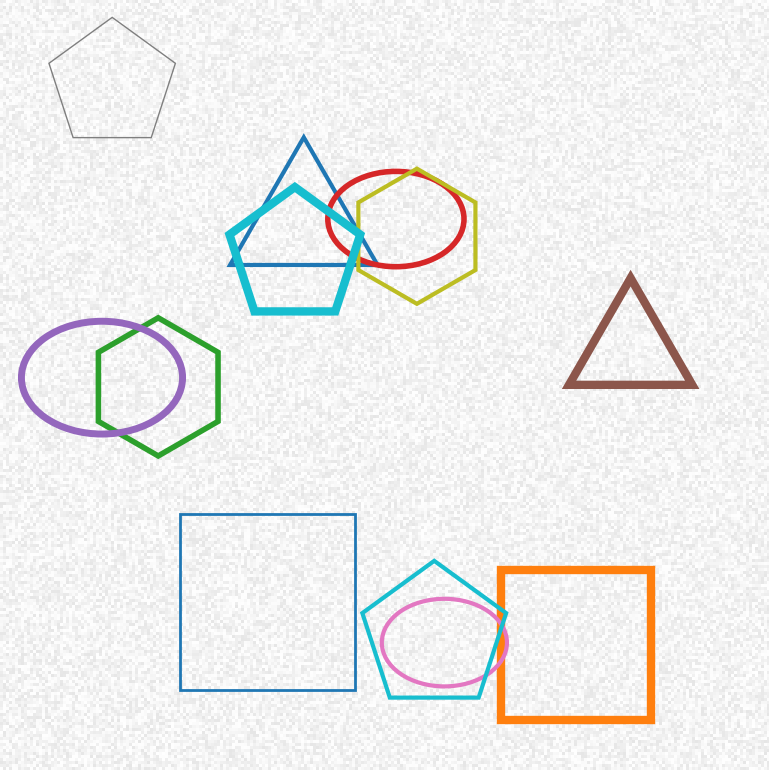[{"shape": "square", "thickness": 1, "radius": 0.57, "center": [0.347, 0.218]}, {"shape": "triangle", "thickness": 1.5, "radius": 0.55, "center": [0.395, 0.711]}, {"shape": "square", "thickness": 3, "radius": 0.49, "center": [0.748, 0.162]}, {"shape": "hexagon", "thickness": 2, "radius": 0.45, "center": [0.205, 0.498]}, {"shape": "oval", "thickness": 2, "radius": 0.44, "center": [0.514, 0.716]}, {"shape": "oval", "thickness": 2.5, "radius": 0.52, "center": [0.132, 0.51]}, {"shape": "triangle", "thickness": 3, "radius": 0.46, "center": [0.819, 0.546]}, {"shape": "oval", "thickness": 1.5, "radius": 0.41, "center": [0.577, 0.165]}, {"shape": "pentagon", "thickness": 0.5, "radius": 0.43, "center": [0.146, 0.891]}, {"shape": "hexagon", "thickness": 1.5, "radius": 0.44, "center": [0.541, 0.693]}, {"shape": "pentagon", "thickness": 3, "radius": 0.45, "center": [0.383, 0.668]}, {"shape": "pentagon", "thickness": 1.5, "radius": 0.49, "center": [0.564, 0.173]}]